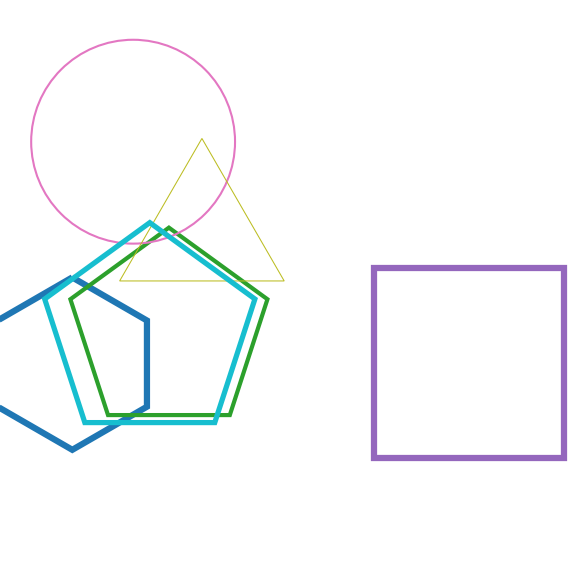[{"shape": "hexagon", "thickness": 3, "radius": 0.75, "center": [0.125, 0.37]}, {"shape": "pentagon", "thickness": 2, "radius": 0.9, "center": [0.292, 0.426]}, {"shape": "square", "thickness": 3, "radius": 0.82, "center": [0.812, 0.371]}, {"shape": "circle", "thickness": 1, "radius": 0.88, "center": [0.23, 0.754]}, {"shape": "triangle", "thickness": 0.5, "radius": 0.82, "center": [0.35, 0.595]}, {"shape": "pentagon", "thickness": 2.5, "radius": 0.96, "center": [0.259, 0.422]}]